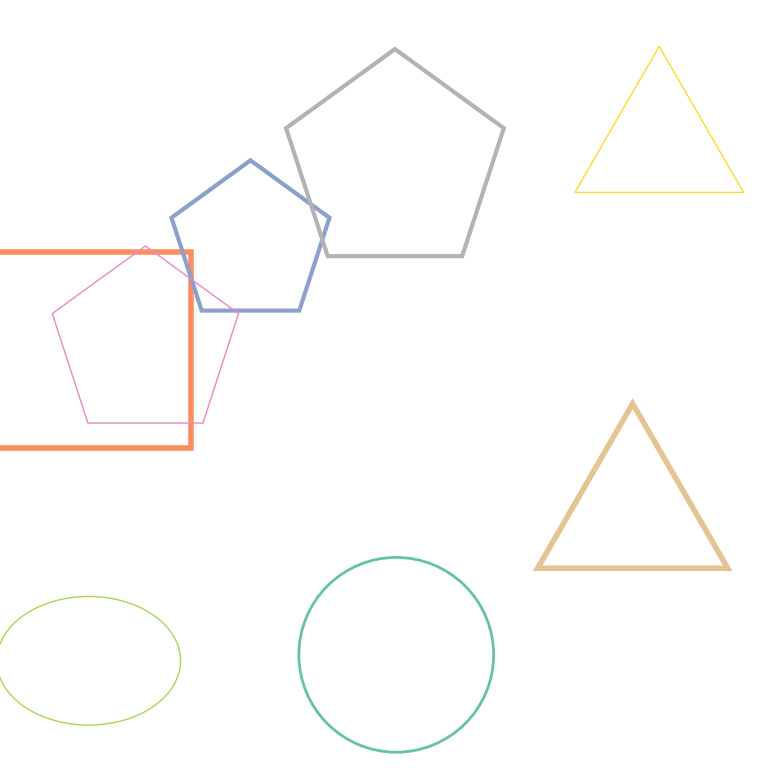[{"shape": "circle", "thickness": 1, "radius": 0.63, "center": [0.515, 0.15]}, {"shape": "square", "thickness": 2, "radius": 0.63, "center": [0.121, 0.545]}, {"shape": "pentagon", "thickness": 1.5, "radius": 0.54, "center": [0.325, 0.684]}, {"shape": "pentagon", "thickness": 0.5, "radius": 0.64, "center": [0.189, 0.553]}, {"shape": "oval", "thickness": 0.5, "radius": 0.6, "center": [0.115, 0.142]}, {"shape": "triangle", "thickness": 0.5, "radius": 0.63, "center": [0.856, 0.813]}, {"shape": "triangle", "thickness": 2, "radius": 0.71, "center": [0.822, 0.333]}, {"shape": "pentagon", "thickness": 1.5, "radius": 0.74, "center": [0.513, 0.788]}]